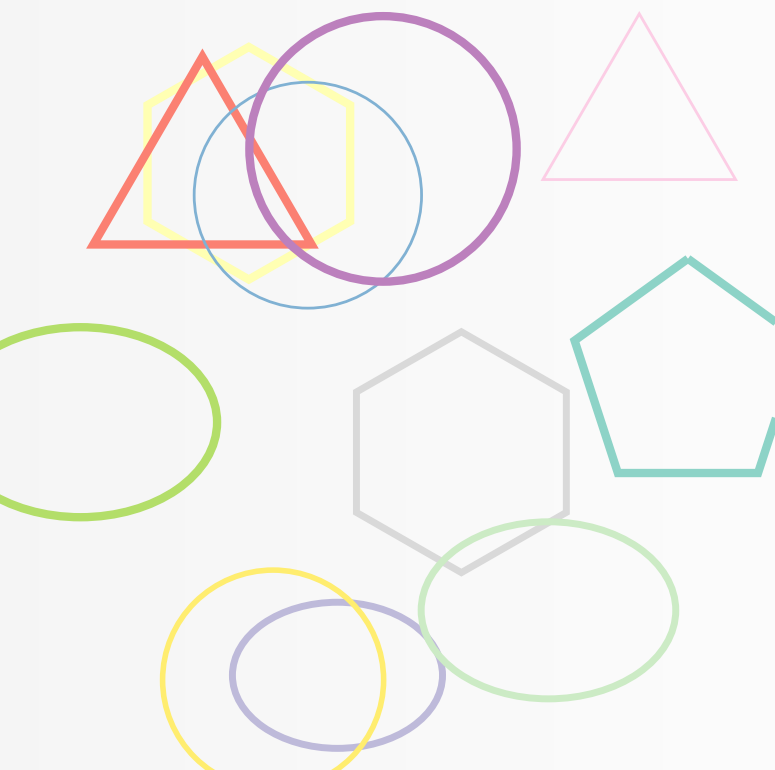[{"shape": "pentagon", "thickness": 3, "radius": 0.77, "center": [0.888, 0.51]}, {"shape": "hexagon", "thickness": 3, "radius": 0.75, "center": [0.321, 0.788]}, {"shape": "oval", "thickness": 2.5, "radius": 0.68, "center": [0.435, 0.123]}, {"shape": "triangle", "thickness": 3, "radius": 0.81, "center": [0.261, 0.764]}, {"shape": "circle", "thickness": 1, "radius": 0.73, "center": [0.397, 0.747]}, {"shape": "oval", "thickness": 3, "radius": 0.88, "center": [0.104, 0.452]}, {"shape": "triangle", "thickness": 1, "radius": 0.72, "center": [0.825, 0.839]}, {"shape": "hexagon", "thickness": 2.5, "radius": 0.78, "center": [0.595, 0.413]}, {"shape": "circle", "thickness": 3, "radius": 0.86, "center": [0.494, 0.807]}, {"shape": "oval", "thickness": 2.5, "radius": 0.82, "center": [0.708, 0.207]}, {"shape": "circle", "thickness": 2, "radius": 0.71, "center": [0.352, 0.117]}]